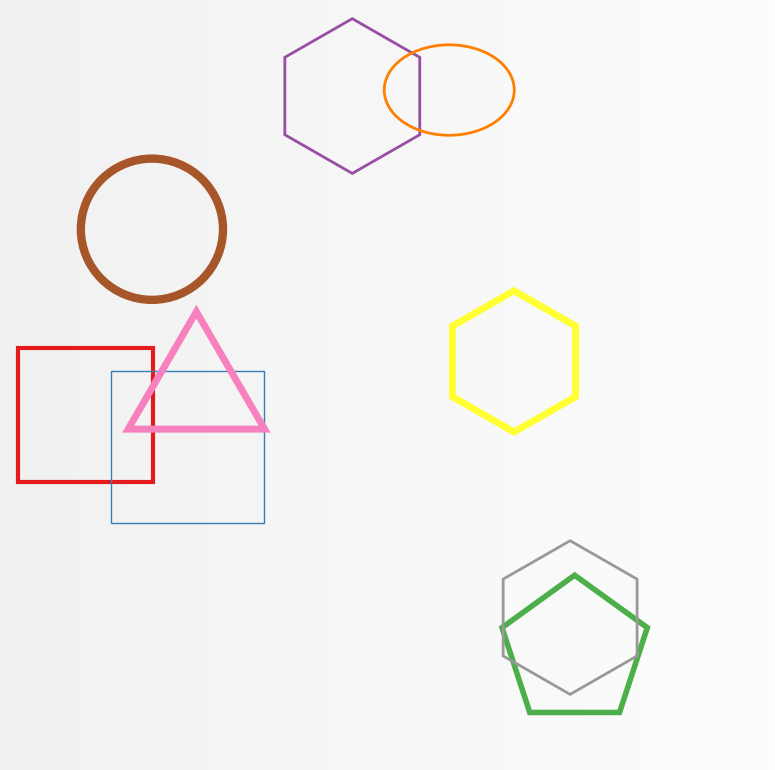[{"shape": "square", "thickness": 1.5, "radius": 0.44, "center": [0.11, 0.461]}, {"shape": "square", "thickness": 0.5, "radius": 0.49, "center": [0.242, 0.419]}, {"shape": "pentagon", "thickness": 2, "radius": 0.49, "center": [0.741, 0.154]}, {"shape": "hexagon", "thickness": 1, "radius": 0.5, "center": [0.455, 0.875]}, {"shape": "oval", "thickness": 1, "radius": 0.42, "center": [0.58, 0.883]}, {"shape": "hexagon", "thickness": 2.5, "radius": 0.46, "center": [0.663, 0.531]}, {"shape": "circle", "thickness": 3, "radius": 0.46, "center": [0.196, 0.702]}, {"shape": "triangle", "thickness": 2.5, "radius": 0.51, "center": [0.253, 0.494]}, {"shape": "hexagon", "thickness": 1, "radius": 0.5, "center": [0.736, 0.198]}]